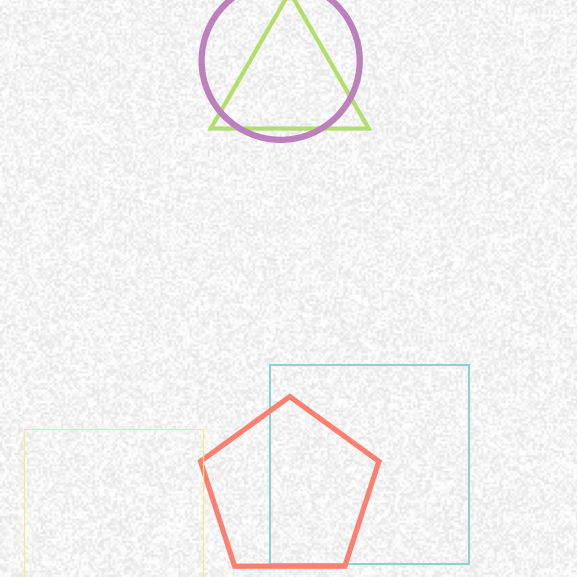[{"shape": "square", "thickness": 1, "radius": 0.86, "center": [0.64, 0.195]}, {"shape": "pentagon", "thickness": 2.5, "radius": 0.81, "center": [0.502, 0.15]}, {"shape": "triangle", "thickness": 2, "radius": 0.79, "center": [0.502, 0.855]}, {"shape": "circle", "thickness": 3, "radius": 0.68, "center": [0.486, 0.894]}, {"shape": "square", "thickness": 0.5, "radius": 0.77, "center": [0.196, 0.101]}]